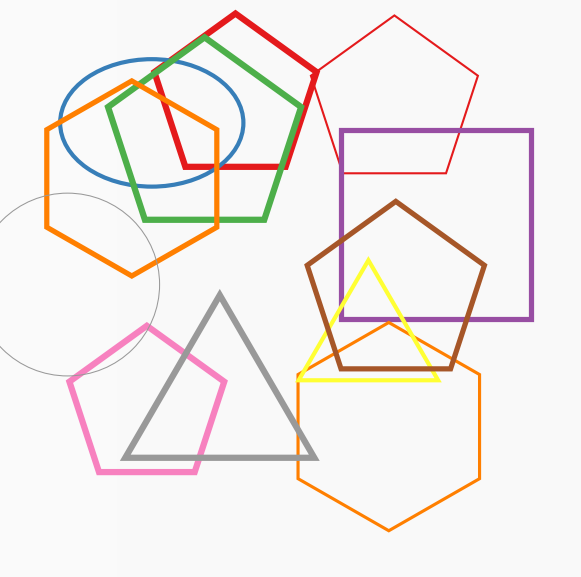[{"shape": "pentagon", "thickness": 3, "radius": 0.73, "center": [0.405, 0.829]}, {"shape": "pentagon", "thickness": 1, "radius": 0.76, "center": [0.679, 0.821]}, {"shape": "oval", "thickness": 2, "radius": 0.79, "center": [0.261, 0.786]}, {"shape": "pentagon", "thickness": 3, "radius": 0.87, "center": [0.352, 0.76]}, {"shape": "square", "thickness": 2.5, "radius": 0.82, "center": [0.751, 0.611]}, {"shape": "hexagon", "thickness": 2.5, "radius": 0.84, "center": [0.227, 0.69]}, {"shape": "hexagon", "thickness": 1.5, "radius": 0.9, "center": [0.669, 0.26]}, {"shape": "triangle", "thickness": 2, "radius": 0.69, "center": [0.634, 0.41]}, {"shape": "pentagon", "thickness": 2.5, "radius": 0.8, "center": [0.681, 0.49]}, {"shape": "pentagon", "thickness": 3, "radius": 0.7, "center": [0.253, 0.295]}, {"shape": "triangle", "thickness": 3, "radius": 0.94, "center": [0.378, 0.3]}, {"shape": "circle", "thickness": 0.5, "radius": 0.79, "center": [0.116, 0.506]}]